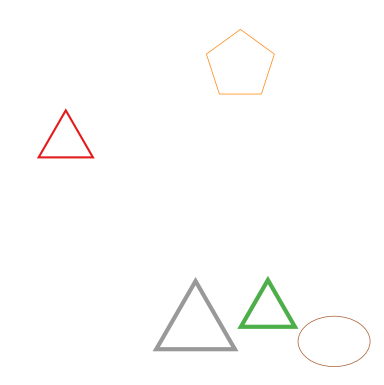[{"shape": "triangle", "thickness": 1.5, "radius": 0.41, "center": [0.171, 0.632]}, {"shape": "triangle", "thickness": 3, "radius": 0.4, "center": [0.696, 0.192]}, {"shape": "pentagon", "thickness": 0.5, "radius": 0.46, "center": [0.624, 0.831]}, {"shape": "oval", "thickness": 0.5, "radius": 0.47, "center": [0.868, 0.113]}, {"shape": "triangle", "thickness": 3, "radius": 0.59, "center": [0.508, 0.152]}]